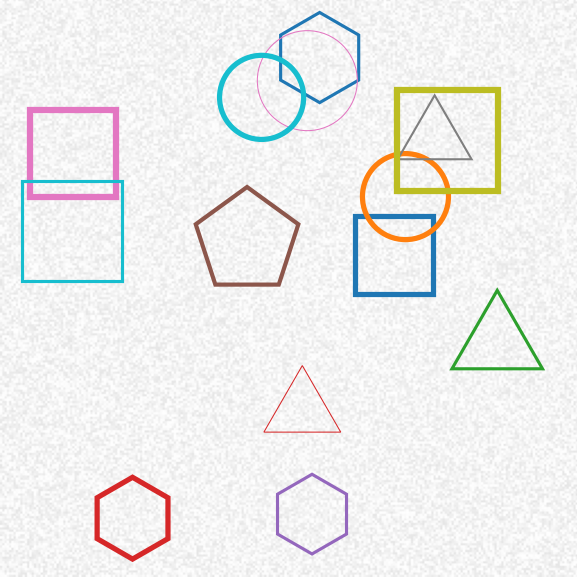[{"shape": "hexagon", "thickness": 1.5, "radius": 0.39, "center": [0.554, 0.899]}, {"shape": "square", "thickness": 2.5, "radius": 0.34, "center": [0.682, 0.558]}, {"shape": "circle", "thickness": 2.5, "radius": 0.37, "center": [0.702, 0.659]}, {"shape": "triangle", "thickness": 1.5, "radius": 0.45, "center": [0.861, 0.406]}, {"shape": "hexagon", "thickness": 2.5, "radius": 0.35, "center": [0.23, 0.102]}, {"shape": "triangle", "thickness": 0.5, "radius": 0.38, "center": [0.523, 0.289]}, {"shape": "hexagon", "thickness": 1.5, "radius": 0.34, "center": [0.54, 0.109]}, {"shape": "pentagon", "thickness": 2, "radius": 0.47, "center": [0.428, 0.582]}, {"shape": "circle", "thickness": 0.5, "radius": 0.43, "center": [0.532, 0.859]}, {"shape": "square", "thickness": 3, "radius": 0.37, "center": [0.126, 0.733]}, {"shape": "triangle", "thickness": 1, "radius": 0.37, "center": [0.753, 0.76]}, {"shape": "square", "thickness": 3, "radius": 0.44, "center": [0.775, 0.756]}, {"shape": "square", "thickness": 1.5, "radius": 0.43, "center": [0.124, 0.599]}, {"shape": "circle", "thickness": 2.5, "radius": 0.36, "center": [0.453, 0.831]}]